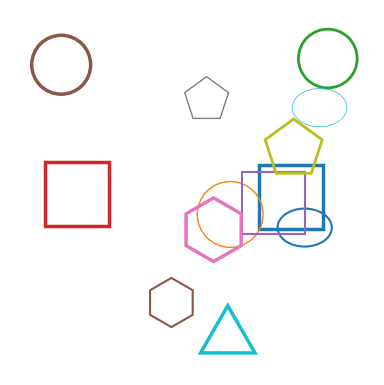[{"shape": "square", "thickness": 2.5, "radius": 0.42, "center": [0.757, 0.488]}, {"shape": "oval", "thickness": 1.5, "radius": 0.35, "center": [0.791, 0.409]}, {"shape": "circle", "thickness": 1, "radius": 0.43, "center": [0.598, 0.443]}, {"shape": "circle", "thickness": 2, "radius": 0.38, "center": [0.851, 0.848]}, {"shape": "square", "thickness": 2.5, "radius": 0.41, "center": [0.2, 0.496]}, {"shape": "square", "thickness": 1.5, "radius": 0.4, "center": [0.71, 0.473]}, {"shape": "hexagon", "thickness": 1.5, "radius": 0.32, "center": [0.445, 0.214]}, {"shape": "circle", "thickness": 2.5, "radius": 0.38, "center": [0.159, 0.832]}, {"shape": "hexagon", "thickness": 2.5, "radius": 0.41, "center": [0.555, 0.403]}, {"shape": "pentagon", "thickness": 1, "radius": 0.3, "center": [0.537, 0.741]}, {"shape": "pentagon", "thickness": 2, "radius": 0.39, "center": [0.763, 0.613]}, {"shape": "triangle", "thickness": 2.5, "radius": 0.41, "center": [0.592, 0.124]}, {"shape": "oval", "thickness": 0.5, "radius": 0.35, "center": [0.83, 0.72]}]